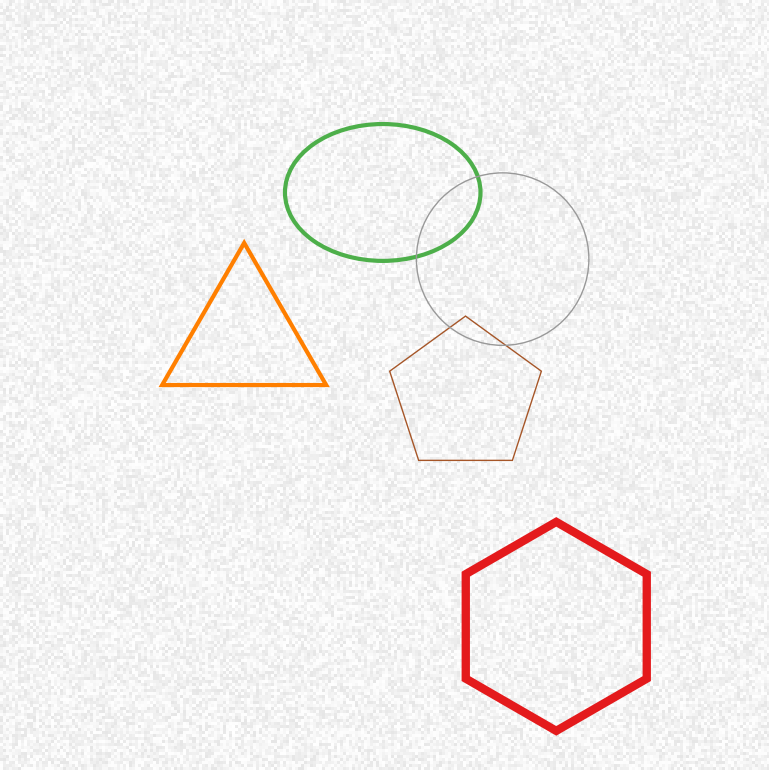[{"shape": "hexagon", "thickness": 3, "radius": 0.68, "center": [0.722, 0.187]}, {"shape": "oval", "thickness": 1.5, "radius": 0.63, "center": [0.497, 0.75]}, {"shape": "triangle", "thickness": 1.5, "radius": 0.62, "center": [0.317, 0.561]}, {"shape": "pentagon", "thickness": 0.5, "radius": 0.52, "center": [0.605, 0.486]}, {"shape": "circle", "thickness": 0.5, "radius": 0.56, "center": [0.653, 0.663]}]